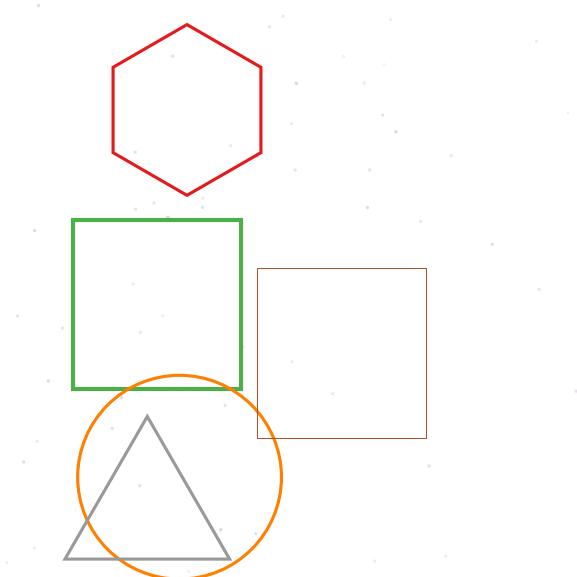[{"shape": "hexagon", "thickness": 1.5, "radius": 0.74, "center": [0.324, 0.809]}, {"shape": "square", "thickness": 2, "radius": 0.73, "center": [0.272, 0.472]}, {"shape": "circle", "thickness": 1.5, "radius": 0.88, "center": [0.311, 0.173]}, {"shape": "square", "thickness": 0.5, "radius": 0.73, "center": [0.591, 0.388]}, {"shape": "triangle", "thickness": 1.5, "radius": 0.82, "center": [0.255, 0.113]}]